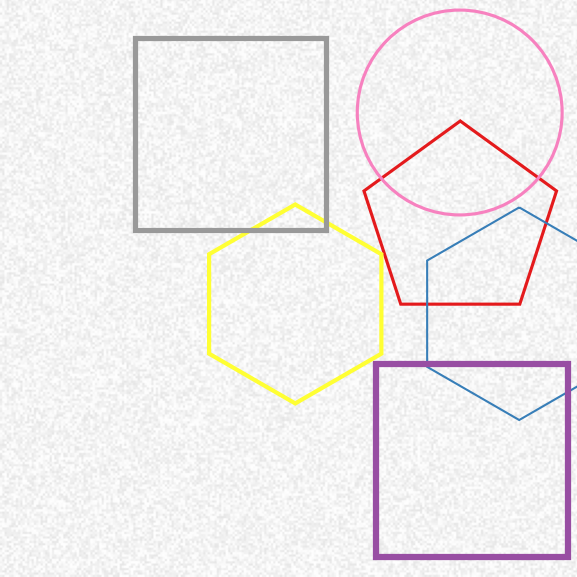[{"shape": "pentagon", "thickness": 1.5, "radius": 0.88, "center": [0.797, 0.614]}, {"shape": "hexagon", "thickness": 1, "radius": 0.92, "center": [0.899, 0.456]}, {"shape": "square", "thickness": 3, "radius": 0.83, "center": [0.817, 0.202]}, {"shape": "hexagon", "thickness": 2, "radius": 0.86, "center": [0.511, 0.473]}, {"shape": "circle", "thickness": 1.5, "radius": 0.89, "center": [0.796, 0.804]}, {"shape": "square", "thickness": 2.5, "radius": 0.83, "center": [0.399, 0.767]}]